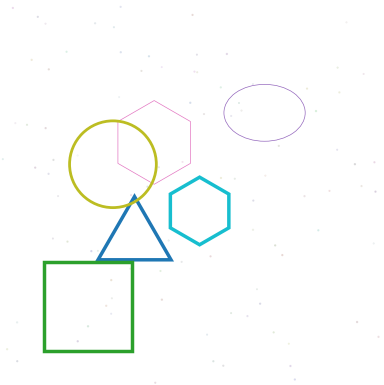[{"shape": "triangle", "thickness": 2.5, "radius": 0.55, "center": [0.349, 0.38]}, {"shape": "square", "thickness": 2.5, "radius": 0.57, "center": [0.228, 0.204]}, {"shape": "oval", "thickness": 0.5, "radius": 0.53, "center": [0.687, 0.707]}, {"shape": "hexagon", "thickness": 0.5, "radius": 0.54, "center": [0.4, 0.63]}, {"shape": "circle", "thickness": 2, "radius": 0.56, "center": [0.293, 0.573]}, {"shape": "hexagon", "thickness": 2.5, "radius": 0.44, "center": [0.518, 0.452]}]